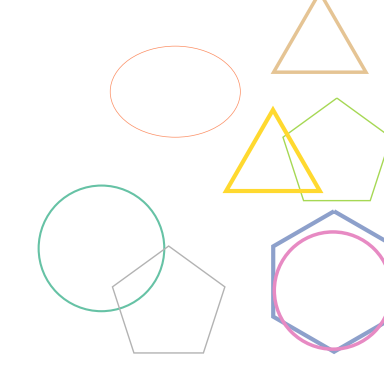[{"shape": "circle", "thickness": 1.5, "radius": 0.82, "center": [0.264, 0.355]}, {"shape": "oval", "thickness": 0.5, "radius": 0.84, "center": [0.455, 0.762]}, {"shape": "hexagon", "thickness": 3, "radius": 0.91, "center": [0.868, 0.269]}, {"shape": "circle", "thickness": 2.5, "radius": 0.76, "center": [0.865, 0.245]}, {"shape": "pentagon", "thickness": 1, "radius": 0.74, "center": [0.875, 0.598]}, {"shape": "triangle", "thickness": 3, "radius": 0.7, "center": [0.709, 0.574]}, {"shape": "triangle", "thickness": 2.5, "radius": 0.69, "center": [0.831, 0.882]}, {"shape": "pentagon", "thickness": 1, "radius": 0.77, "center": [0.438, 0.207]}]